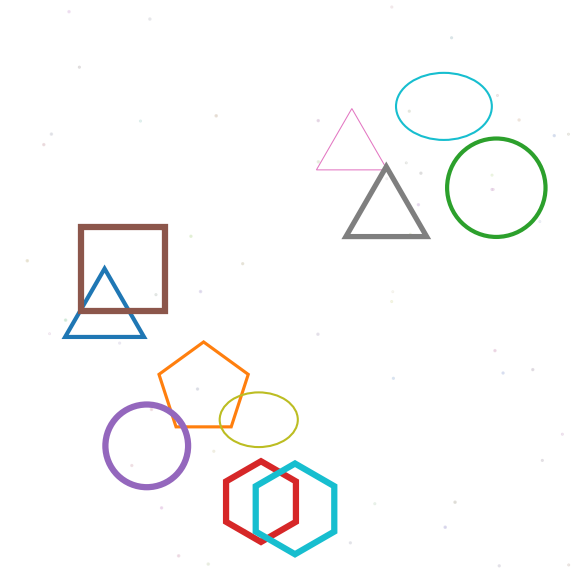[{"shape": "triangle", "thickness": 2, "radius": 0.39, "center": [0.181, 0.455]}, {"shape": "pentagon", "thickness": 1.5, "radius": 0.41, "center": [0.353, 0.326]}, {"shape": "circle", "thickness": 2, "radius": 0.43, "center": [0.859, 0.674]}, {"shape": "hexagon", "thickness": 3, "radius": 0.35, "center": [0.452, 0.131]}, {"shape": "circle", "thickness": 3, "radius": 0.36, "center": [0.254, 0.227]}, {"shape": "square", "thickness": 3, "radius": 0.36, "center": [0.213, 0.534]}, {"shape": "triangle", "thickness": 0.5, "radius": 0.35, "center": [0.609, 0.74]}, {"shape": "triangle", "thickness": 2.5, "radius": 0.4, "center": [0.669, 0.63]}, {"shape": "oval", "thickness": 1, "radius": 0.34, "center": [0.448, 0.272]}, {"shape": "oval", "thickness": 1, "radius": 0.41, "center": [0.769, 0.815]}, {"shape": "hexagon", "thickness": 3, "radius": 0.39, "center": [0.511, 0.118]}]